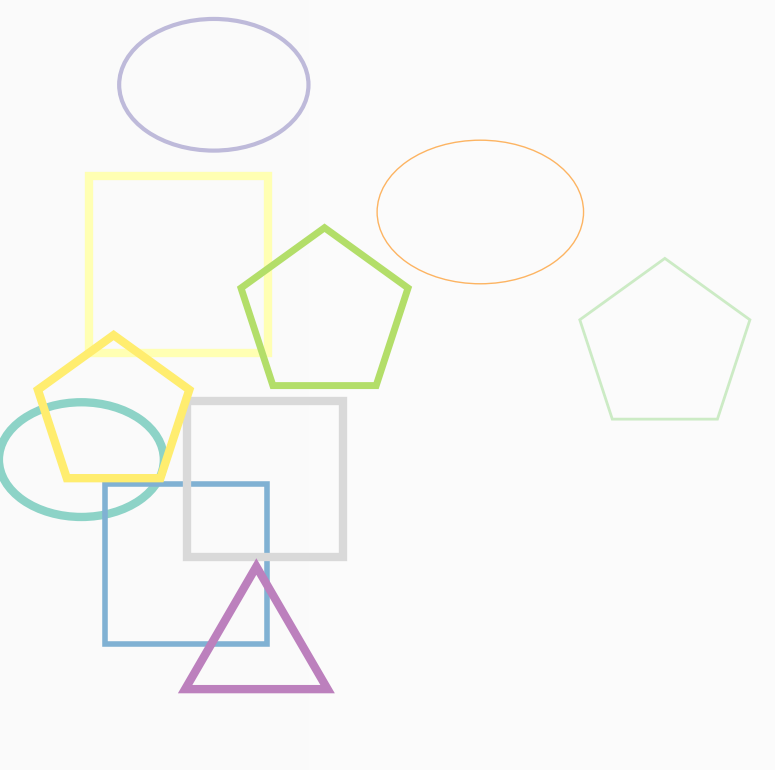[{"shape": "oval", "thickness": 3, "radius": 0.53, "center": [0.105, 0.403]}, {"shape": "square", "thickness": 3, "radius": 0.58, "center": [0.23, 0.657]}, {"shape": "oval", "thickness": 1.5, "radius": 0.61, "center": [0.276, 0.89]}, {"shape": "square", "thickness": 2, "radius": 0.52, "center": [0.24, 0.268]}, {"shape": "oval", "thickness": 0.5, "radius": 0.67, "center": [0.62, 0.725]}, {"shape": "pentagon", "thickness": 2.5, "radius": 0.57, "center": [0.419, 0.591]}, {"shape": "square", "thickness": 3, "radius": 0.5, "center": [0.342, 0.378]}, {"shape": "triangle", "thickness": 3, "radius": 0.53, "center": [0.331, 0.158]}, {"shape": "pentagon", "thickness": 1, "radius": 0.58, "center": [0.858, 0.549]}, {"shape": "pentagon", "thickness": 3, "radius": 0.51, "center": [0.147, 0.462]}]